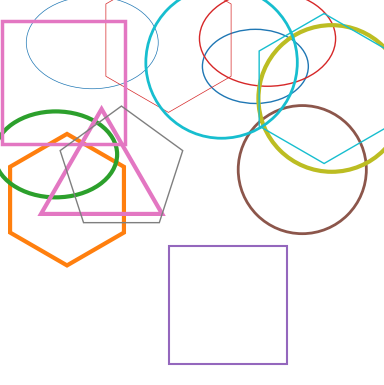[{"shape": "oval", "thickness": 0.5, "radius": 0.86, "center": [0.24, 0.889]}, {"shape": "oval", "thickness": 1, "radius": 0.69, "center": [0.663, 0.828]}, {"shape": "hexagon", "thickness": 3, "radius": 0.85, "center": [0.174, 0.481]}, {"shape": "oval", "thickness": 3, "radius": 0.8, "center": [0.145, 0.599]}, {"shape": "oval", "thickness": 1, "radius": 0.88, "center": [0.695, 0.9]}, {"shape": "hexagon", "thickness": 0.5, "radius": 0.94, "center": [0.438, 0.896]}, {"shape": "square", "thickness": 1.5, "radius": 0.76, "center": [0.592, 0.209]}, {"shape": "circle", "thickness": 2, "radius": 0.83, "center": [0.785, 0.559]}, {"shape": "square", "thickness": 2.5, "radius": 0.8, "center": [0.166, 0.786]}, {"shape": "triangle", "thickness": 3, "radius": 0.91, "center": [0.264, 0.535]}, {"shape": "pentagon", "thickness": 1, "radius": 0.84, "center": [0.315, 0.557]}, {"shape": "circle", "thickness": 3, "radius": 0.95, "center": [0.862, 0.744]}, {"shape": "circle", "thickness": 2, "radius": 0.98, "center": [0.576, 0.838]}, {"shape": "hexagon", "thickness": 1, "radius": 0.97, "center": [0.842, 0.77]}]